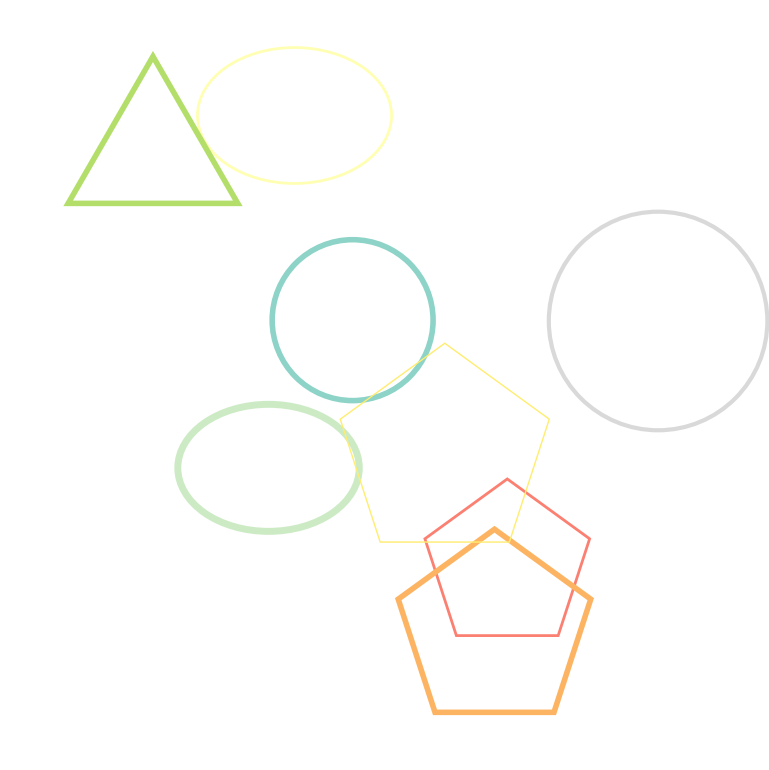[{"shape": "circle", "thickness": 2, "radius": 0.52, "center": [0.458, 0.584]}, {"shape": "oval", "thickness": 1, "radius": 0.63, "center": [0.382, 0.85]}, {"shape": "pentagon", "thickness": 1, "radius": 0.56, "center": [0.659, 0.266]}, {"shape": "pentagon", "thickness": 2, "radius": 0.66, "center": [0.642, 0.181]}, {"shape": "triangle", "thickness": 2, "radius": 0.64, "center": [0.199, 0.799]}, {"shape": "circle", "thickness": 1.5, "radius": 0.71, "center": [0.855, 0.583]}, {"shape": "oval", "thickness": 2.5, "radius": 0.59, "center": [0.349, 0.392]}, {"shape": "pentagon", "thickness": 0.5, "radius": 0.71, "center": [0.578, 0.411]}]